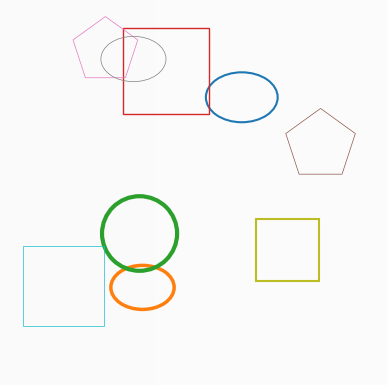[{"shape": "oval", "thickness": 1.5, "radius": 0.46, "center": [0.624, 0.747]}, {"shape": "oval", "thickness": 2.5, "radius": 0.41, "center": [0.368, 0.254]}, {"shape": "circle", "thickness": 3, "radius": 0.48, "center": [0.36, 0.394]}, {"shape": "square", "thickness": 1, "radius": 0.55, "center": [0.429, 0.816]}, {"shape": "pentagon", "thickness": 0.5, "radius": 0.47, "center": [0.827, 0.624]}, {"shape": "pentagon", "thickness": 0.5, "radius": 0.44, "center": [0.272, 0.869]}, {"shape": "oval", "thickness": 0.5, "radius": 0.42, "center": [0.344, 0.847]}, {"shape": "square", "thickness": 1.5, "radius": 0.41, "center": [0.742, 0.35]}, {"shape": "square", "thickness": 0.5, "radius": 0.52, "center": [0.163, 0.257]}]